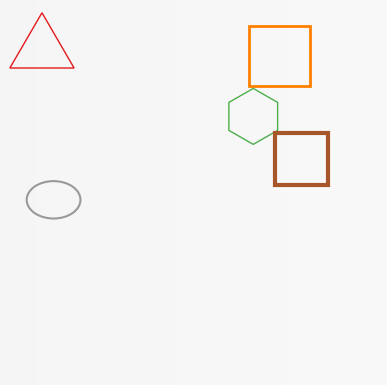[{"shape": "triangle", "thickness": 1, "radius": 0.48, "center": [0.108, 0.871]}, {"shape": "hexagon", "thickness": 1, "radius": 0.36, "center": [0.654, 0.698]}, {"shape": "square", "thickness": 2, "radius": 0.39, "center": [0.722, 0.854]}, {"shape": "square", "thickness": 3, "radius": 0.34, "center": [0.778, 0.587]}, {"shape": "oval", "thickness": 1.5, "radius": 0.35, "center": [0.138, 0.481]}]